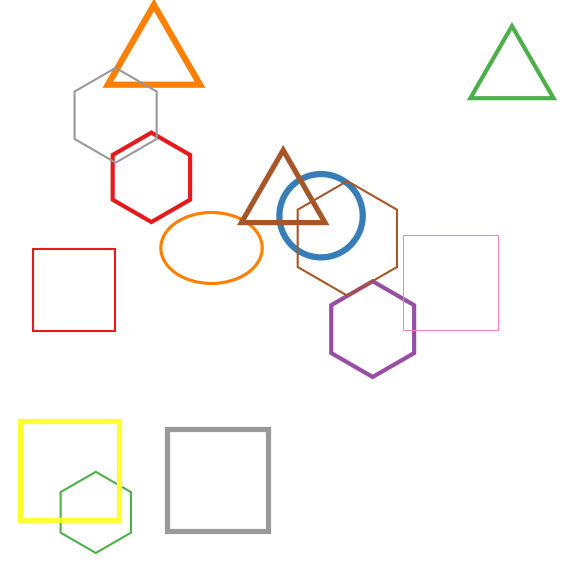[{"shape": "hexagon", "thickness": 2, "radius": 0.39, "center": [0.262, 0.692]}, {"shape": "square", "thickness": 1, "radius": 0.36, "center": [0.129, 0.497]}, {"shape": "circle", "thickness": 3, "radius": 0.36, "center": [0.556, 0.626]}, {"shape": "triangle", "thickness": 2, "radius": 0.42, "center": [0.887, 0.871]}, {"shape": "hexagon", "thickness": 1, "radius": 0.35, "center": [0.166, 0.112]}, {"shape": "hexagon", "thickness": 2, "radius": 0.41, "center": [0.645, 0.429]}, {"shape": "triangle", "thickness": 3, "radius": 0.46, "center": [0.267, 0.899]}, {"shape": "oval", "thickness": 1.5, "radius": 0.44, "center": [0.366, 0.57]}, {"shape": "square", "thickness": 2.5, "radius": 0.43, "center": [0.121, 0.185]}, {"shape": "hexagon", "thickness": 1, "radius": 0.5, "center": [0.601, 0.586]}, {"shape": "triangle", "thickness": 2.5, "radius": 0.42, "center": [0.49, 0.655]}, {"shape": "square", "thickness": 0.5, "radius": 0.41, "center": [0.781, 0.51]}, {"shape": "square", "thickness": 2.5, "radius": 0.44, "center": [0.376, 0.168]}, {"shape": "hexagon", "thickness": 1, "radius": 0.41, "center": [0.2, 0.8]}]